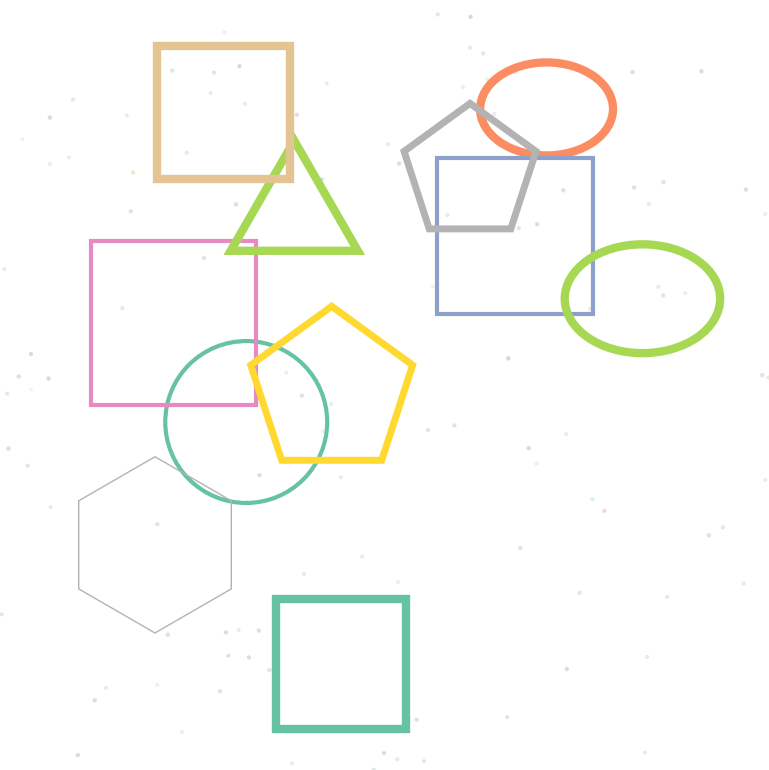[{"shape": "square", "thickness": 3, "radius": 0.42, "center": [0.443, 0.138]}, {"shape": "circle", "thickness": 1.5, "radius": 0.53, "center": [0.32, 0.452]}, {"shape": "oval", "thickness": 3, "radius": 0.43, "center": [0.71, 0.859]}, {"shape": "square", "thickness": 1.5, "radius": 0.51, "center": [0.668, 0.693]}, {"shape": "square", "thickness": 1.5, "radius": 0.54, "center": [0.226, 0.581]}, {"shape": "triangle", "thickness": 3, "radius": 0.48, "center": [0.382, 0.722]}, {"shape": "oval", "thickness": 3, "radius": 0.5, "center": [0.834, 0.612]}, {"shape": "pentagon", "thickness": 2.5, "radius": 0.55, "center": [0.431, 0.492]}, {"shape": "square", "thickness": 3, "radius": 0.43, "center": [0.29, 0.854]}, {"shape": "pentagon", "thickness": 2.5, "radius": 0.45, "center": [0.61, 0.776]}, {"shape": "hexagon", "thickness": 0.5, "radius": 0.57, "center": [0.201, 0.292]}]